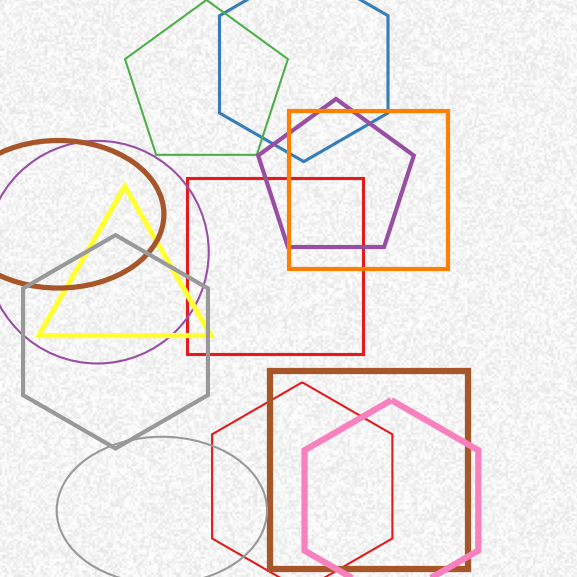[{"shape": "square", "thickness": 1.5, "radius": 0.76, "center": [0.476, 0.539]}, {"shape": "hexagon", "thickness": 1, "radius": 0.9, "center": [0.523, 0.157]}, {"shape": "hexagon", "thickness": 1.5, "radius": 0.84, "center": [0.526, 0.888]}, {"shape": "pentagon", "thickness": 1, "radius": 0.74, "center": [0.358, 0.851]}, {"shape": "circle", "thickness": 1, "radius": 0.96, "center": [0.169, 0.562]}, {"shape": "pentagon", "thickness": 2, "radius": 0.71, "center": [0.582, 0.686]}, {"shape": "square", "thickness": 2, "radius": 0.69, "center": [0.638, 0.67]}, {"shape": "triangle", "thickness": 2.5, "radius": 0.86, "center": [0.216, 0.504]}, {"shape": "oval", "thickness": 2.5, "radius": 0.91, "center": [0.101, 0.628]}, {"shape": "square", "thickness": 3, "radius": 0.86, "center": [0.639, 0.186]}, {"shape": "hexagon", "thickness": 3, "radius": 0.87, "center": [0.678, 0.133]}, {"shape": "hexagon", "thickness": 2, "radius": 0.92, "center": [0.2, 0.407]}, {"shape": "oval", "thickness": 1, "radius": 0.91, "center": [0.28, 0.115]}]